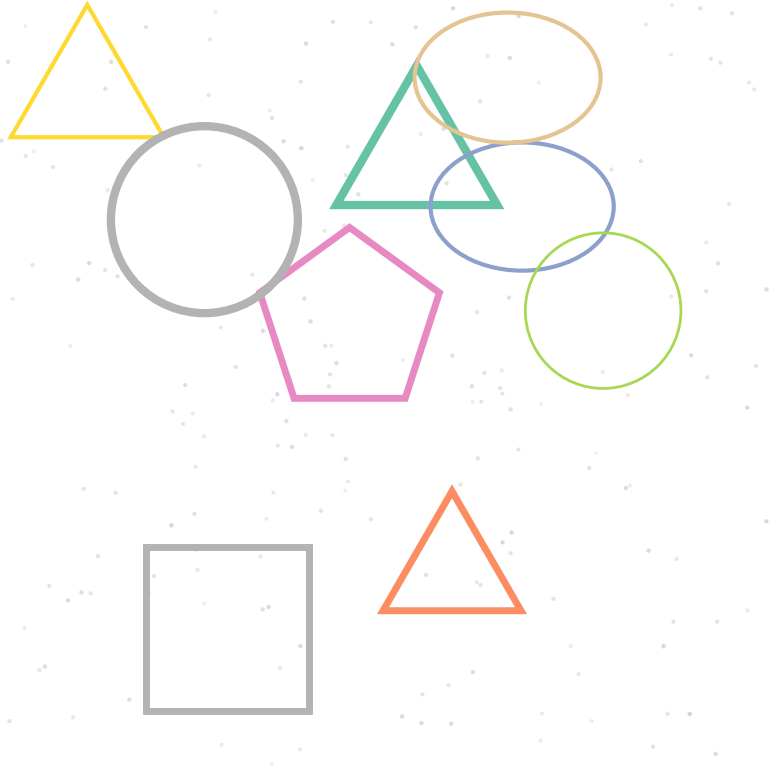[{"shape": "triangle", "thickness": 3, "radius": 0.6, "center": [0.541, 0.794]}, {"shape": "triangle", "thickness": 2.5, "radius": 0.52, "center": [0.587, 0.259]}, {"shape": "oval", "thickness": 1.5, "radius": 0.59, "center": [0.678, 0.732]}, {"shape": "pentagon", "thickness": 2.5, "radius": 0.61, "center": [0.454, 0.582]}, {"shape": "circle", "thickness": 1, "radius": 0.51, "center": [0.783, 0.597]}, {"shape": "triangle", "thickness": 1.5, "radius": 0.57, "center": [0.113, 0.879]}, {"shape": "oval", "thickness": 1.5, "radius": 0.6, "center": [0.659, 0.899]}, {"shape": "circle", "thickness": 3, "radius": 0.61, "center": [0.265, 0.715]}, {"shape": "square", "thickness": 2.5, "radius": 0.53, "center": [0.296, 0.183]}]